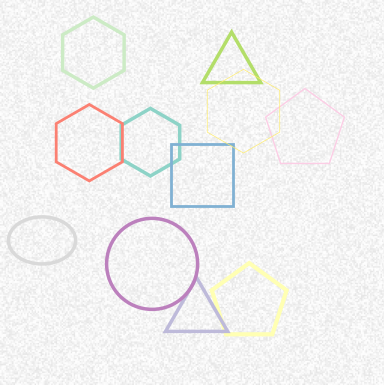[{"shape": "hexagon", "thickness": 2.5, "radius": 0.44, "center": [0.391, 0.631]}, {"shape": "pentagon", "thickness": 3, "radius": 0.51, "center": [0.647, 0.214]}, {"shape": "triangle", "thickness": 2.5, "radius": 0.47, "center": [0.511, 0.186]}, {"shape": "hexagon", "thickness": 2, "radius": 0.5, "center": [0.232, 0.629]}, {"shape": "square", "thickness": 2, "radius": 0.4, "center": [0.525, 0.545]}, {"shape": "triangle", "thickness": 2.5, "radius": 0.44, "center": [0.602, 0.829]}, {"shape": "pentagon", "thickness": 1, "radius": 0.54, "center": [0.792, 0.663]}, {"shape": "oval", "thickness": 2.5, "radius": 0.44, "center": [0.109, 0.375]}, {"shape": "circle", "thickness": 2.5, "radius": 0.59, "center": [0.395, 0.315]}, {"shape": "hexagon", "thickness": 2.5, "radius": 0.46, "center": [0.243, 0.863]}, {"shape": "hexagon", "thickness": 0.5, "radius": 0.54, "center": [0.632, 0.711]}]